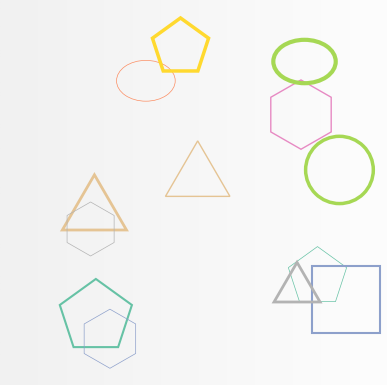[{"shape": "pentagon", "thickness": 0.5, "radius": 0.4, "center": [0.819, 0.28]}, {"shape": "pentagon", "thickness": 1.5, "radius": 0.49, "center": [0.247, 0.178]}, {"shape": "oval", "thickness": 0.5, "radius": 0.38, "center": [0.376, 0.79]}, {"shape": "hexagon", "thickness": 0.5, "radius": 0.38, "center": [0.284, 0.12]}, {"shape": "square", "thickness": 1.5, "radius": 0.44, "center": [0.894, 0.222]}, {"shape": "hexagon", "thickness": 1, "radius": 0.45, "center": [0.777, 0.702]}, {"shape": "oval", "thickness": 3, "radius": 0.4, "center": [0.786, 0.84]}, {"shape": "circle", "thickness": 2.5, "radius": 0.44, "center": [0.876, 0.559]}, {"shape": "pentagon", "thickness": 2.5, "radius": 0.38, "center": [0.466, 0.877]}, {"shape": "triangle", "thickness": 1, "radius": 0.48, "center": [0.51, 0.538]}, {"shape": "triangle", "thickness": 2, "radius": 0.48, "center": [0.244, 0.45]}, {"shape": "triangle", "thickness": 2, "radius": 0.34, "center": [0.767, 0.25]}, {"shape": "hexagon", "thickness": 0.5, "radius": 0.35, "center": [0.234, 0.405]}]